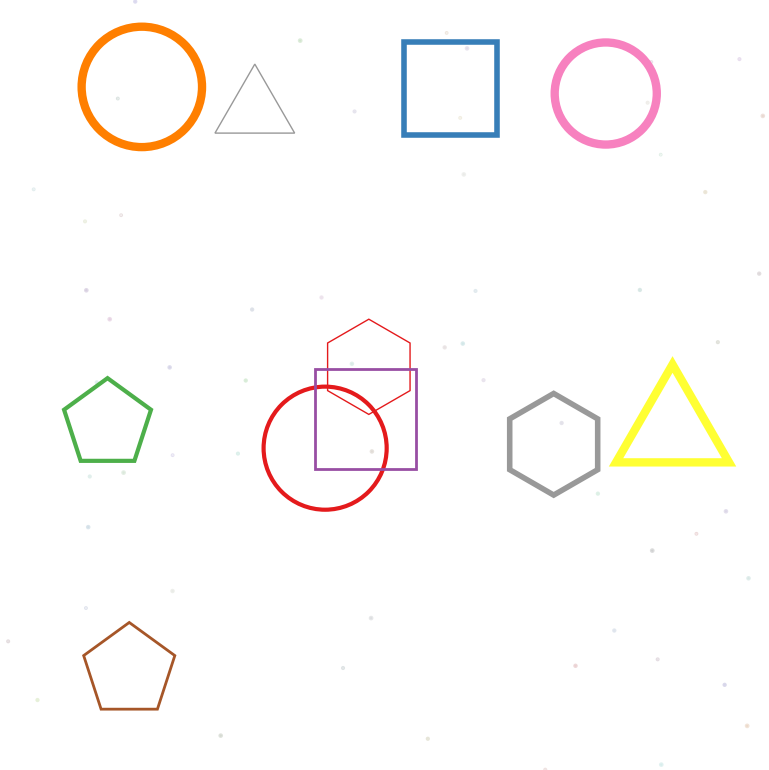[{"shape": "circle", "thickness": 1.5, "radius": 0.4, "center": [0.422, 0.418]}, {"shape": "hexagon", "thickness": 0.5, "radius": 0.31, "center": [0.479, 0.524]}, {"shape": "square", "thickness": 2, "radius": 0.3, "center": [0.586, 0.885]}, {"shape": "pentagon", "thickness": 1.5, "radius": 0.3, "center": [0.14, 0.45]}, {"shape": "square", "thickness": 1, "radius": 0.33, "center": [0.474, 0.456]}, {"shape": "circle", "thickness": 3, "radius": 0.39, "center": [0.184, 0.887]}, {"shape": "triangle", "thickness": 3, "radius": 0.42, "center": [0.873, 0.442]}, {"shape": "pentagon", "thickness": 1, "radius": 0.31, "center": [0.168, 0.129]}, {"shape": "circle", "thickness": 3, "radius": 0.33, "center": [0.787, 0.879]}, {"shape": "triangle", "thickness": 0.5, "radius": 0.3, "center": [0.331, 0.857]}, {"shape": "hexagon", "thickness": 2, "radius": 0.33, "center": [0.719, 0.423]}]